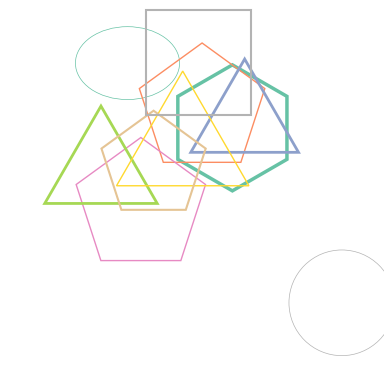[{"shape": "hexagon", "thickness": 2.5, "radius": 0.82, "center": [0.604, 0.668]}, {"shape": "oval", "thickness": 0.5, "radius": 0.68, "center": [0.331, 0.836]}, {"shape": "pentagon", "thickness": 1, "radius": 0.86, "center": [0.525, 0.717]}, {"shape": "triangle", "thickness": 2, "radius": 0.81, "center": [0.635, 0.685]}, {"shape": "pentagon", "thickness": 1, "radius": 0.88, "center": [0.366, 0.466]}, {"shape": "triangle", "thickness": 2, "radius": 0.84, "center": [0.262, 0.556]}, {"shape": "triangle", "thickness": 1, "radius": 0.99, "center": [0.475, 0.617]}, {"shape": "pentagon", "thickness": 1.5, "radius": 0.71, "center": [0.399, 0.57]}, {"shape": "circle", "thickness": 0.5, "radius": 0.69, "center": [0.888, 0.213]}, {"shape": "square", "thickness": 1.5, "radius": 0.68, "center": [0.516, 0.837]}]